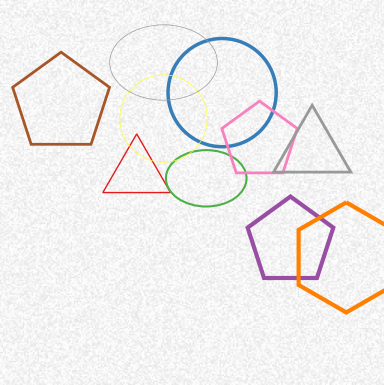[{"shape": "triangle", "thickness": 1, "radius": 0.51, "center": [0.355, 0.551]}, {"shape": "circle", "thickness": 2.5, "radius": 0.7, "center": [0.577, 0.759]}, {"shape": "oval", "thickness": 1.5, "radius": 0.52, "center": [0.536, 0.537]}, {"shape": "pentagon", "thickness": 3, "radius": 0.58, "center": [0.754, 0.373]}, {"shape": "hexagon", "thickness": 3, "radius": 0.71, "center": [0.899, 0.331]}, {"shape": "circle", "thickness": 0.5, "radius": 0.57, "center": [0.425, 0.692]}, {"shape": "pentagon", "thickness": 2, "radius": 0.66, "center": [0.159, 0.732]}, {"shape": "pentagon", "thickness": 2, "radius": 0.52, "center": [0.674, 0.634]}, {"shape": "triangle", "thickness": 2, "radius": 0.58, "center": [0.811, 0.611]}, {"shape": "oval", "thickness": 0.5, "radius": 0.7, "center": [0.425, 0.838]}]